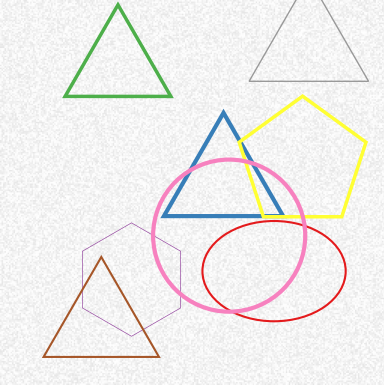[{"shape": "oval", "thickness": 1.5, "radius": 0.93, "center": [0.712, 0.296]}, {"shape": "triangle", "thickness": 3, "radius": 0.89, "center": [0.581, 0.528]}, {"shape": "triangle", "thickness": 2.5, "radius": 0.79, "center": [0.306, 0.829]}, {"shape": "hexagon", "thickness": 0.5, "radius": 0.74, "center": [0.342, 0.274]}, {"shape": "pentagon", "thickness": 2.5, "radius": 0.87, "center": [0.786, 0.577]}, {"shape": "triangle", "thickness": 1.5, "radius": 0.87, "center": [0.263, 0.159]}, {"shape": "circle", "thickness": 3, "radius": 0.99, "center": [0.595, 0.388]}, {"shape": "triangle", "thickness": 1, "radius": 0.9, "center": [0.802, 0.878]}]